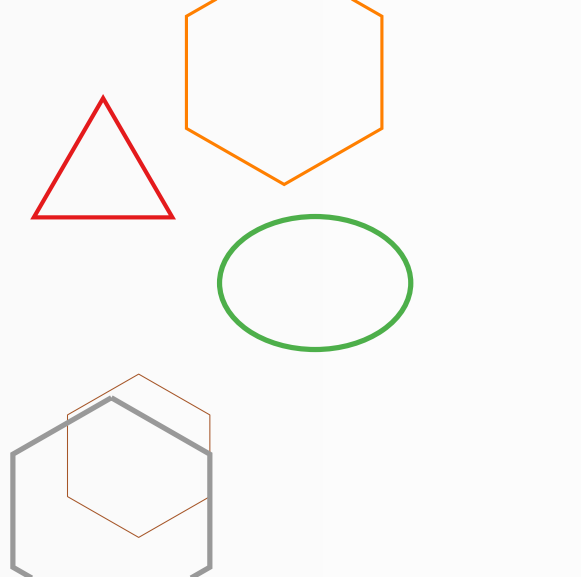[{"shape": "triangle", "thickness": 2, "radius": 0.69, "center": [0.177, 0.692]}, {"shape": "oval", "thickness": 2.5, "radius": 0.82, "center": [0.542, 0.509]}, {"shape": "hexagon", "thickness": 1.5, "radius": 0.97, "center": [0.489, 0.874]}, {"shape": "hexagon", "thickness": 0.5, "radius": 0.71, "center": [0.239, 0.21]}, {"shape": "hexagon", "thickness": 2.5, "radius": 0.98, "center": [0.192, 0.115]}]